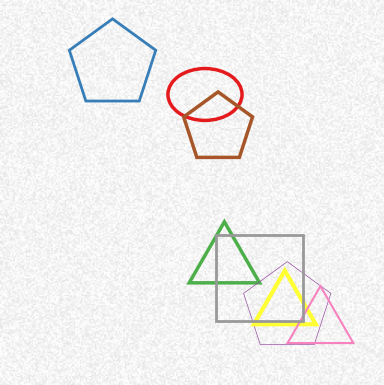[{"shape": "oval", "thickness": 2.5, "radius": 0.48, "center": [0.532, 0.755]}, {"shape": "pentagon", "thickness": 2, "radius": 0.59, "center": [0.292, 0.833]}, {"shape": "triangle", "thickness": 2.5, "radius": 0.53, "center": [0.583, 0.318]}, {"shape": "pentagon", "thickness": 0.5, "radius": 0.6, "center": [0.746, 0.201]}, {"shape": "triangle", "thickness": 3, "radius": 0.46, "center": [0.74, 0.204]}, {"shape": "pentagon", "thickness": 2.5, "radius": 0.47, "center": [0.566, 0.667]}, {"shape": "triangle", "thickness": 1.5, "radius": 0.49, "center": [0.832, 0.158]}, {"shape": "square", "thickness": 2, "radius": 0.56, "center": [0.674, 0.279]}]